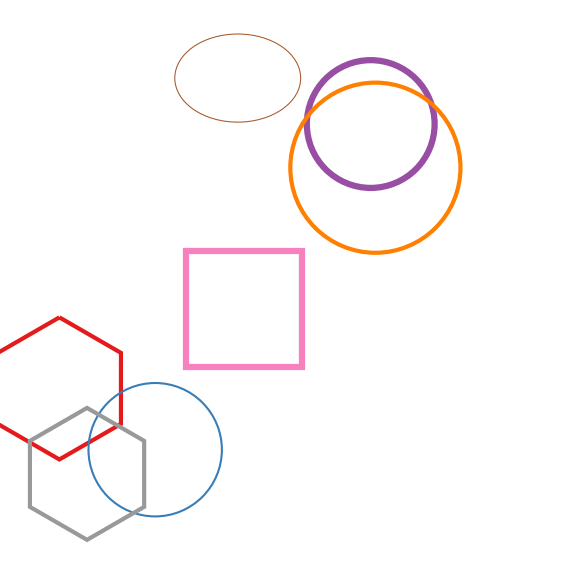[{"shape": "hexagon", "thickness": 2, "radius": 0.62, "center": [0.103, 0.327]}, {"shape": "circle", "thickness": 1, "radius": 0.58, "center": [0.269, 0.22]}, {"shape": "circle", "thickness": 3, "radius": 0.55, "center": [0.642, 0.784]}, {"shape": "circle", "thickness": 2, "radius": 0.74, "center": [0.65, 0.709]}, {"shape": "oval", "thickness": 0.5, "radius": 0.54, "center": [0.412, 0.864]}, {"shape": "square", "thickness": 3, "radius": 0.5, "center": [0.423, 0.464]}, {"shape": "hexagon", "thickness": 2, "radius": 0.57, "center": [0.151, 0.179]}]